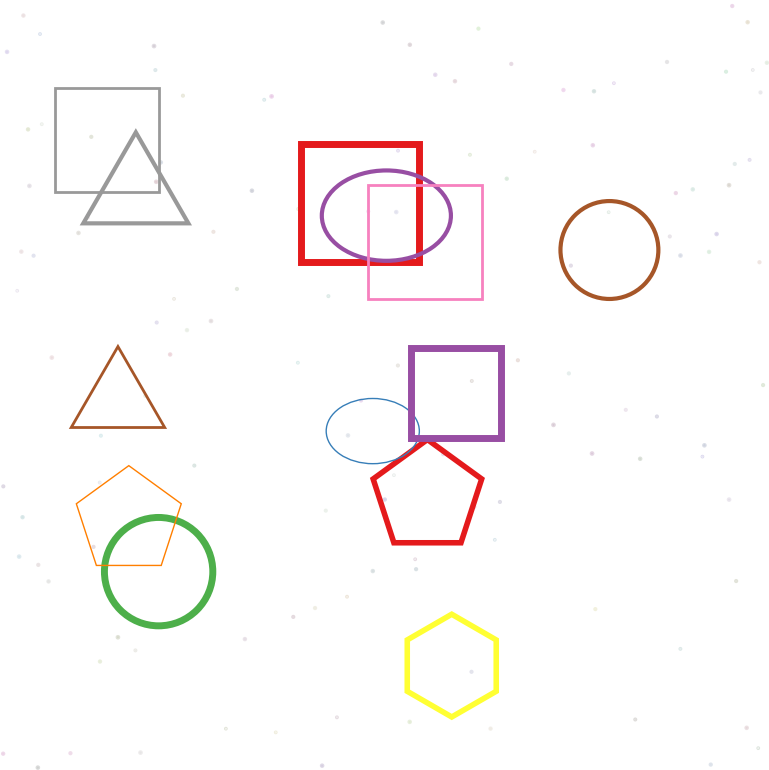[{"shape": "square", "thickness": 2.5, "radius": 0.38, "center": [0.468, 0.736]}, {"shape": "pentagon", "thickness": 2, "radius": 0.37, "center": [0.555, 0.355]}, {"shape": "oval", "thickness": 0.5, "radius": 0.3, "center": [0.484, 0.44]}, {"shape": "circle", "thickness": 2.5, "radius": 0.35, "center": [0.206, 0.258]}, {"shape": "square", "thickness": 2.5, "radius": 0.29, "center": [0.593, 0.49]}, {"shape": "oval", "thickness": 1.5, "radius": 0.42, "center": [0.502, 0.72]}, {"shape": "pentagon", "thickness": 0.5, "radius": 0.36, "center": [0.167, 0.324]}, {"shape": "hexagon", "thickness": 2, "radius": 0.33, "center": [0.587, 0.136]}, {"shape": "circle", "thickness": 1.5, "radius": 0.32, "center": [0.791, 0.675]}, {"shape": "triangle", "thickness": 1, "radius": 0.35, "center": [0.153, 0.48]}, {"shape": "square", "thickness": 1, "radius": 0.37, "center": [0.552, 0.686]}, {"shape": "square", "thickness": 1, "radius": 0.34, "center": [0.139, 0.818]}, {"shape": "triangle", "thickness": 1.5, "radius": 0.39, "center": [0.176, 0.749]}]